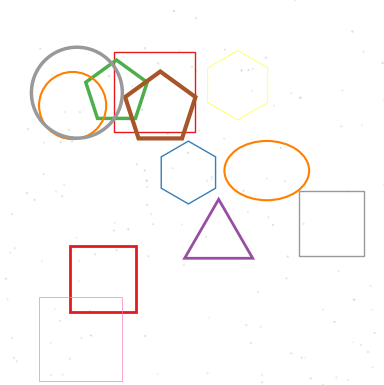[{"shape": "square", "thickness": 1, "radius": 0.52, "center": [0.402, 0.761]}, {"shape": "square", "thickness": 2, "radius": 0.43, "center": [0.267, 0.275]}, {"shape": "hexagon", "thickness": 1, "radius": 0.41, "center": [0.489, 0.552]}, {"shape": "pentagon", "thickness": 2.5, "radius": 0.42, "center": [0.303, 0.76]}, {"shape": "triangle", "thickness": 2, "radius": 0.51, "center": [0.568, 0.38]}, {"shape": "circle", "thickness": 1.5, "radius": 0.44, "center": [0.189, 0.726]}, {"shape": "oval", "thickness": 1.5, "radius": 0.55, "center": [0.693, 0.557]}, {"shape": "hexagon", "thickness": 0.5, "radius": 0.45, "center": [0.618, 0.779]}, {"shape": "pentagon", "thickness": 3, "radius": 0.48, "center": [0.416, 0.718]}, {"shape": "square", "thickness": 0.5, "radius": 0.54, "center": [0.209, 0.12]}, {"shape": "square", "thickness": 1, "radius": 0.42, "center": [0.861, 0.418]}, {"shape": "circle", "thickness": 2.5, "radius": 0.59, "center": [0.2, 0.759]}]